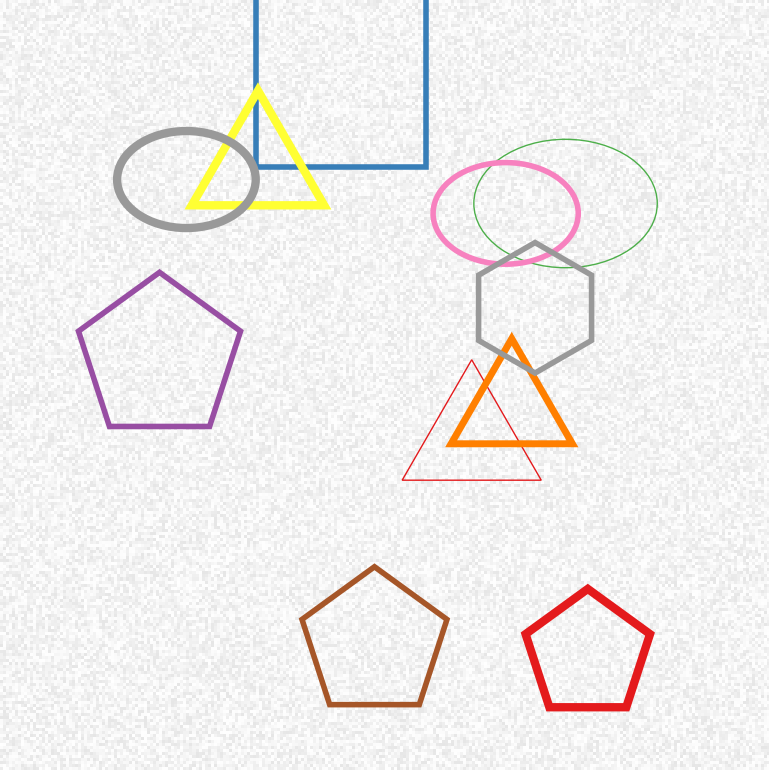[{"shape": "pentagon", "thickness": 3, "radius": 0.42, "center": [0.763, 0.15]}, {"shape": "triangle", "thickness": 0.5, "radius": 0.52, "center": [0.613, 0.429]}, {"shape": "square", "thickness": 2, "radius": 0.55, "center": [0.443, 0.894]}, {"shape": "oval", "thickness": 0.5, "radius": 0.6, "center": [0.734, 0.736]}, {"shape": "pentagon", "thickness": 2, "radius": 0.55, "center": [0.207, 0.536]}, {"shape": "triangle", "thickness": 2.5, "radius": 0.45, "center": [0.665, 0.469]}, {"shape": "triangle", "thickness": 3, "radius": 0.5, "center": [0.335, 0.783]}, {"shape": "pentagon", "thickness": 2, "radius": 0.49, "center": [0.486, 0.165]}, {"shape": "oval", "thickness": 2, "radius": 0.47, "center": [0.657, 0.723]}, {"shape": "hexagon", "thickness": 2, "radius": 0.42, "center": [0.695, 0.6]}, {"shape": "oval", "thickness": 3, "radius": 0.45, "center": [0.242, 0.767]}]